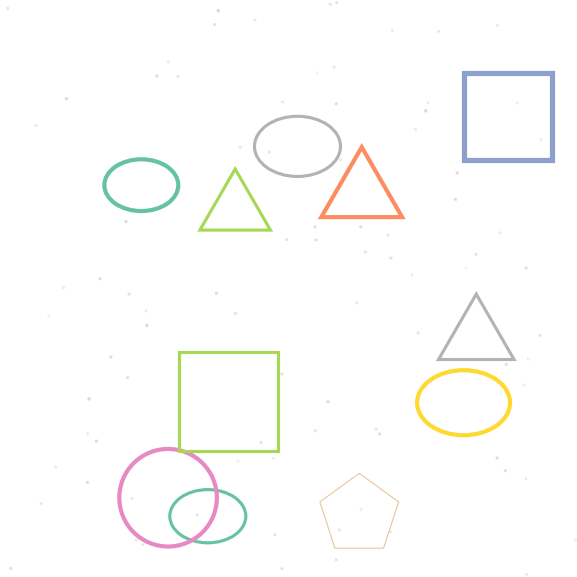[{"shape": "oval", "thickness": 1.5, "radius": 0.33, "center": [0.36, 0.105]}, {"shape": "oval", "thickness": 2, "radius": 0.32, "center": [0.245, 0.678]}, {"shape": "triangle", "thickness": 2, "radius": 0.4, "center": [0.626, 0.664]}, {"shape": "square", "thickness": 2.5, "radius": 0.38, "center": [0.88, 0.797]}, {"shape": "circle", "thickness": 2, "radius": 0.42, "center": [0.291, 0.137]}, {"shape": "triangle", "thickness": 1.5, "radius": 0.35, "center": [0.407, 0.636]}, {"shape": "square", "thickness": 1.5, "radius": 0.43, "center": [0.395, 0.304]}, {"shape": "oval", "thickness": 2, "radius": 0.4, "center": [0.803, 0.302]}, {"shape": "pentagon", "thickness": 0.5, "radius": 0.36, "center": [0.622, 0.108]}, {"shape": "triangle", "thickness": 1.5, "radius": 0.38, "center": [0.825, 0.414]}, {"shape": "oval", "thickness": 1.5, "radius": 0.37, "center": [0.515, 0.746]}]